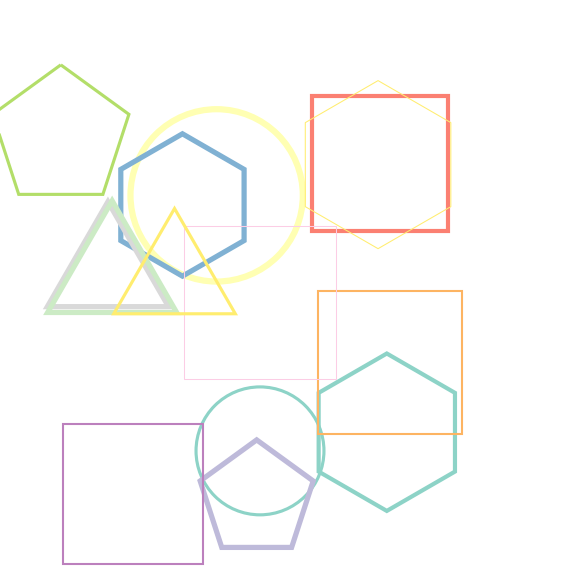[{"shape": "hexagon", "thickness": 2, "radius": 0.68, "center": [0.67, 0.251]}, {"shape": "circle", "thickness": 1.5, "radius": 0.55, "center": [0.45, 0.218]}, {"shape": "circle", "thickness": 3, "radius": 0.75, "center": [0.375, 0.661]}, {"shape": "pentagon", "thickness": 2.5, "radius": 0.51, "center": [0.444, 0.134]}, {"shape": "square", "thickness": 2, "radius": 0.59, "center": [0.658, 0.716]}, {"shape": "hexagon", "thickness": 2.5, "radius": 0.62, "center": [0.316, 0.644]}, {"shape": "square", "thickness": 1, "radius": 0.62, "center": [0.675, 0.371]}, {"shape": "pentagon", "thickness": 1.5, "radius": 0.62, "center": [0.105, 0.763]}, {"shape": "square", "thickness": 0.5, "radius": 0.66, "center": [0.45, 0.475]}, {"shape": "triangle", "thickness": 2.5, "radius": 0.61, "center": [0.187, 0.529]}, {"shape": "square", "thickness": 1, "radius": 0.6, "center": [0.231, 0.144]}, {"shape": "triangle", "thickness": 2.5, "radius": 0.64, "center": [0.194, 0.523]}, {"shape": "hexagon", "thickness": 0.5, "radius": 0.73, "center": [0.655, 0.714]}, {"shape": "triangle", "thickness": 1.5, "radius": 0.61, "center": [0.302, 0.517]}]